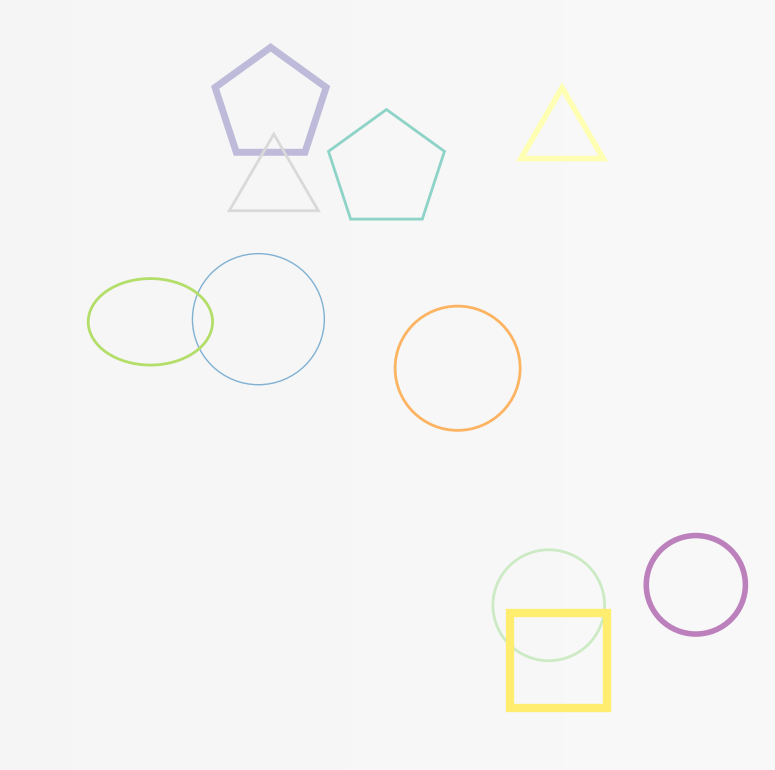[{"shape": "pentagon", "thickness": 1, "radius": 0.39, "center": [0.499, 0.779]}, {"shape": "triangle", "thickness": 2, "radius": 0.31, "center": [0.725, 0.825]}, {"shape": "pentagon", "thickness": 2.5, "radius": 0.38, "center": [0.349, 0.863]}, {"shape": "circle", "thickness": 0.5, "radius": 0.43, "center": [0.333, 0.585]}, {"shape": "circle", "thickness": 1, "radius": 0.4, "center": [0.59, 0.522]}, {"shape": "oval", "thickness": 1, "radius": 0.4, "center": [0.194, 0.582]}, {"shape": "triangle", "thickness": 1, "radius": 0.33, "center": [0.353, 0.759]}, {"shape": "circle", "thickness": 2, "radius": 0.32, "center": [0.898, 0.241]}, {"shape": "circle", "thickness": 1, "radius": 0.36, "center": [0.708, 0.214]}, {"shape": "square", "thickness": 3, "radius": 0.31, "center": [0.721, 0.142]}]